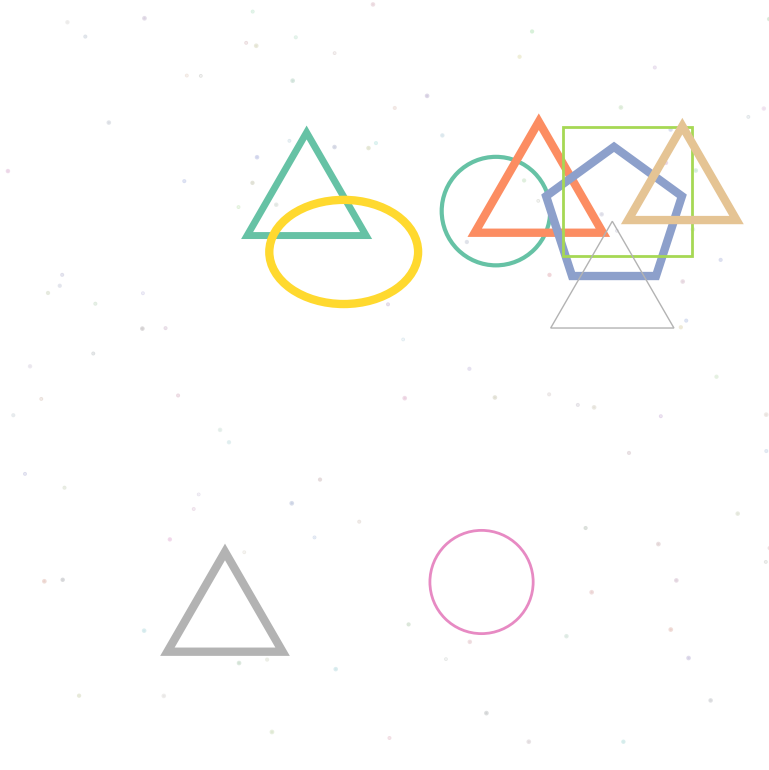[{"shape": "circle", "thickness": 1.5, "radius": 0.35, "center": [0.644, 0.726]}, {"shape": "triangle", "thickness": 2.5, "radius": 0.45, "center": [0.398, 0.739]}, {"shape": "triangle", "thickness": 3, "radius": 0.48, "center": [0.7, 0.746]}, {"shape": "pentagon", "thickness": 3, "radius": 0.46, "center": [0.797, 0.717]}, {"shape": "circle", "thickness": 1, "radius": 0.34, "center": [0.625, 0.244]}, {"shape": "square", "thickness": 1, "radius": 0.42, "center": [0.815, 0.751]}, {"shape": "oval", "thickness": 3, "radius": 0.48, "center": [0.446, 0.673]}, {"shape": "triangle", "thickness": 3, "radius": 0.41, "center": [0.886, 0.755]}, {"shape": "triangle", "thickness": 0.5, "radius": 0.46, "center": [0.795, 0.62]}, {"shape": "triangle", "thickness": 3, "radius": 0.43, "center": [0.292, 0.197]}]